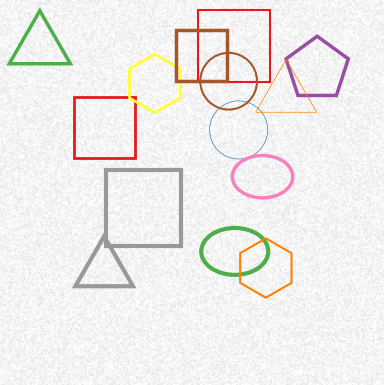[{"shape": "square", "thickness": 1.5, "radius": 0.47, "center": [0.607, 0.881]}, {"shape": "square", "thickness": 2, "radius": 0.4, "center": [0.272, 0.669]}, {"shape": "circle", "thickness": 0.5, "radius": 0.38, "center": [0.62, 0.663]}, {"shape": "triangle", "thickness": 2.5, "radius": 0.46, "center": [0.103, 0.88]}, {"shape": "oval", "thickness": 3, "radius": 0.43, "center": [0.61, 0.347]}, {"shape": "pentagon", "thickness": 2.5, "radius": 0.43, "center": [0.824, 0.821]}, {"shape": "triangle", "thickness": 0.5, "radius": 0.46, "center": [0.743, 0.754]}, {"shape": "hexagon", "thickness": 1.5, "radius": 0.39, "center": [0.69, 0.304]}, {"shape": "hexagon", "thickness": 2, "radius": 0.38, "center": [0.402, 0.783]}, {"shape": "square", "thickness": 2.5, "radius": 0.33, "center": [0.524, 0.855]}, {"shape": "circle", "thickness": 1.5, "radius": 0.37, "center": [0.594, 0.789]}, {"shape": "oval", "thickness": 2.5, "radius": 0.39, "center": [0.682, 0.541]}, {"shape": "square", "thickness": 3, "radius": 0.49, "center": [0.373, 0.461]}, {"shape": "triangle", "thickness": 3, "radius": 0.43, "center": [0.271, 0.3]}]